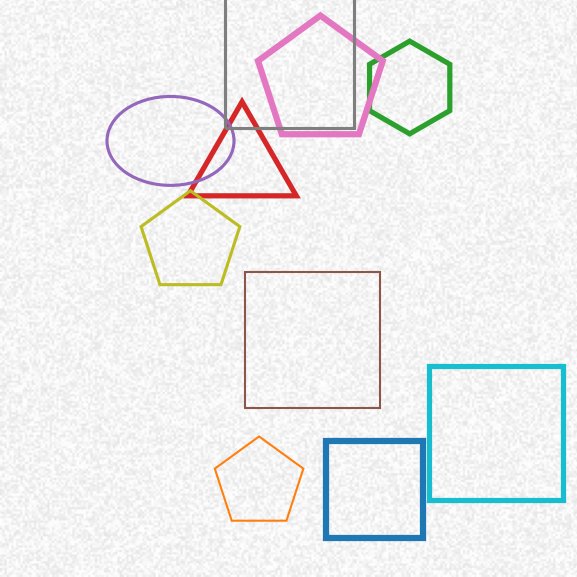[{"shape": "square", "thickness": 3, "radius": 0.42, "center": [0.648, 0.151]}, {"shape": "pentagon", "thickness": 1, "radius": 0.4, "center": [0.449, 0.163]}, {"shape": "hexagon", "thickness": 2.5, "radius": 0.4, "center": [0.709, 0.848]}, {"shape": "triangle", "thickness": 2.5, "radius": 0.54, "center": [0.419, 0.714]}, {"shape": "oval", "thickness": 1.5, "radius": 0.55, "center": [0.295, 0.755]}, {"shape": "square", "thickness": 1, "radius": 0.59, "center": [0.541, 0.411]}, {"shape": "pentagon", "thickness": 3, "radius": 0.57, "center": [0.555, 0.859]}, {"shape": "square", "thickness": 1.5, "radius": 0.56, "center": [0.501, 0.889]}, {"shape": "pentagon", "thickness": 1.5, "radius": 0.45, "center": [0.33, 0.579]}, {"shape": "square", "thickness": 2.5, "radius": 0.58, "center": [0.859, 0.249]}]